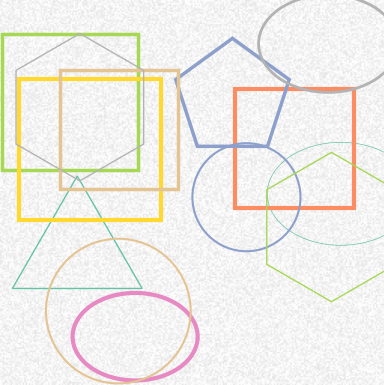[{"shape": "triangle", "thickness": 1, "radius": 0.97, "center": [0.201, 0.348]}, {"shape": "oval", "thickness": 0.5, "radius": 0.96, "center": [0.885, 0.497]}, {"shape": "square", "thickness": 3, "radius": 0.77, "center": [0.765, 0.614]}, {"shape": "circle", "thickness": 1.5, "radius": 0.7, "center": [0.64, 0.488]}, {"shape": "pentagon", "thickness": 2.5, "radius": 0.78, "center": [0.604, 0.745]}, {"shape": "oval", "thickness": 3, "radius": 0.81, "center": [0.351, 0.126]}, {"shape": "square", "thickness": 2.5, "radius": 0.88, "center": [0.182, 0.735]}, {"shape": "hexagon", "thickness": 1, "radius": 0.97, "center": [0.861, 0.41]}, {"shape": "square", "thickness": 3, "radius": 0.92, "center": [0.234, 0.612]}, {"shape": "square", "thickness": 2.5, "radius": 0.77, "center": [0.309, 0.664]}, {"shape": "circle", "thickness": 1.5, "radius": 0.94, "center": [0.307, 0.192]}, {"shape": "hexagon", "thickness": 1, "radius": 0.96, "center": [0.207, 0.722]}, {"shape": "oval", "thickness": 2, "radius": 0.9, "center": [0.852, 0.887]}]